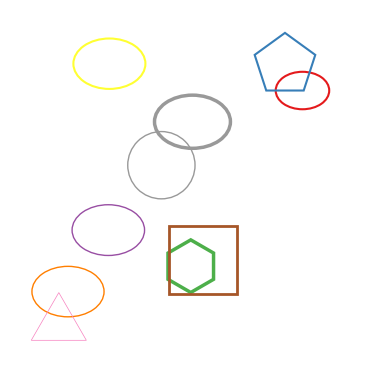[{"shape": "oval", "thickness": 1.5, "radius": 0.35, "center": [0.786, 0.765]}, {"shape": "pentagon", "thickness": 1.5, "radius": 0.41, "center": [0.74, 0.832]}, {"shape": "hexagon", "thickness": 2.5, "radius": 0.34, "center": [0.496, 0.309]}, {"shape": "oval", "thickness": 1, "radius": 0.47, "center": [0.281, 0.402]}, {"shape": "oval", "thickness": 1, "radius": 0.47, "center": [0.177, 0.243]}, {"shape": "oval", "thickness": 1.5, "radius": 0.47, "center": [0.284, 0.835]}, {"shape": "square", "thickness": 2, "radius": 0.44, "center": [0.526, 0.324]}, {"shape": "triangle", "thickness": 0.5, "radius": 0.41, "center": [0.153, 0.157]}, {"shape": "oval", "thickness": 2.5, "radius": 0.49, "center": [0.5, 0.684]}, {"shape": "circle", "thickness": 1, "radius": 0.44, "center": [0.419, 0.571]}]